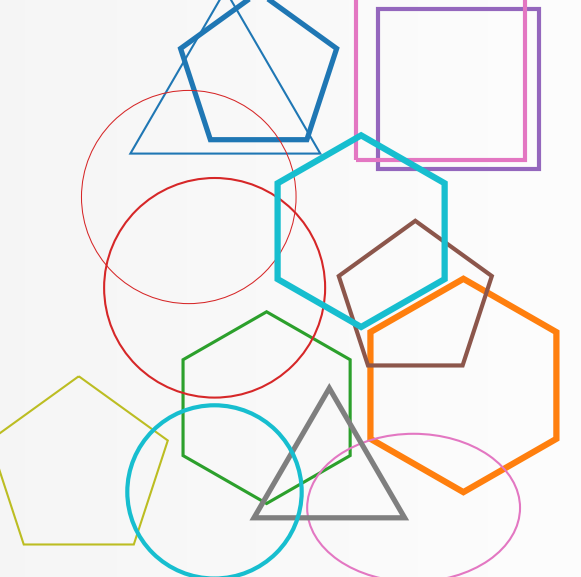[{"shape": "triangle", "thickness": 1, "radius": 0.94, "center": [0.388, 0.828]}, {"shape": "pentagon", "thickness": 2.5, "radius": 0.71, "center": [0.445, 0.871]}, {"shape": "hexagon", "thickness": 3, "radius": 0.92, "center": [0.797, 0.332]}, {"shape": "hexagon", "thickness": 1.5, "radius": 0.83, "center": [0.459, 0.293]}, {"shape": "circle", "thickness": 0.5, "radius": 0.92, "center": [0.325, 0.658]}, {"shape": "circle", "thickness": 1, "radius": 0.95, "center": [0.369, 0.501]}, {"shape": "square", "thickness": 2, "radius": 0.69, "center": [0.789, 0.846]}, {"shape": "pentagon", "thickness": 2, "radius": 0.69, "center": [0.714, 0.478]}, {"shape": "oval", "thickness": 1, "radius": 0.92, "center": [0.712, 0.12]}, {"shape": "square", "thickness": 2, "radius": 0.73, "center": [0.758, 0.868]}, {"shape": "triangle", "thickness": 2.5, "radius": 0.75, "center": [0.567, 0.177]}, {"shape": "pentagon", "thickness": 1, "radius": 0.81, "center": [0.136, 0.187]}, {"shape": "circle", "thickness": 2, "radius": 0.75, "center": [0.369, 0.147]}, {"shape": "hexagon", "thickness": 3, "radius": 0.83, "center": [0.621, 0.599]}]